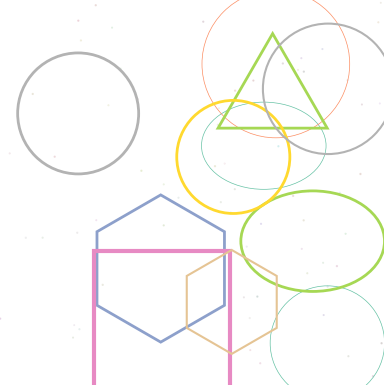[{"shape": "oval", "thickness": 0.5, "radius": 0.81, "center": [0.685, 0.621]}, {"shape": "circle", "thickness": 0.5, "radius": 0.74, "center": [0.85, 0.109]}, {"shape": "circle", "thickness": 0.5, "radius": 0.96, "center": [0.716, 0.834]}, {"shape": "hexagon", "thickness": 2, "radius": 0.96, "center": [0.417, 0.303]}, {"shape": "square", "thickness": 3, "radius": 0.88, "center": [0.421, 0.173]}, {"shape": "triangle", "thickness": 2, "radius": 0.82, "center": [0.708, 0.749]}, {"shape": "oval", "thickness": 2, "radius": 0.93, "center": [0.812, 0.374]}, {"shape": "circle", "thickness": 2, "radius": 0.73, "center": [0.606, 0.592]}, {"shape": "hexagon", "thickness": 1.5, "radius": 0.67, "center": [0.602, 0.216]}, {"shape": "circle", "thickness": 2, "radius": 0.79, "center": [0.203, 0.705]}, {"shape": "circle", "thickness": 1.5, "radius": 0.85, "center": [0.852, 0.769]}]